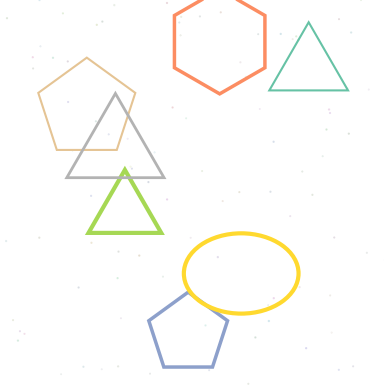[{"shape": "triangle", "thickness": 1.5, "radius": 0.59, "center": [0.802, 0.824]}, {"shape": "hexagon", "thickness": 2.5, "radius": 0.68, "center": [0.571, 0.892]}, {"shape": "pentagon", "thickness": 2.5, "radius": 0.54, "center": [0.489, 0.134]}, {"shape": "triangle", "thickness": 3, "radius": 0.55, "center": [0.324, 0.45]}, {"shape": "oval", "thickness": 3, "radius": 0.74, "center": [0.626, 0.29]}, {"shape": "pentagon", "thickness": 1.5, "radius": 0.66, "center": [0.225, 0.718]}, {"shape": "triangle", "thickness": 2, "radius": 0.73, "center": [0.3, 0.611]}]